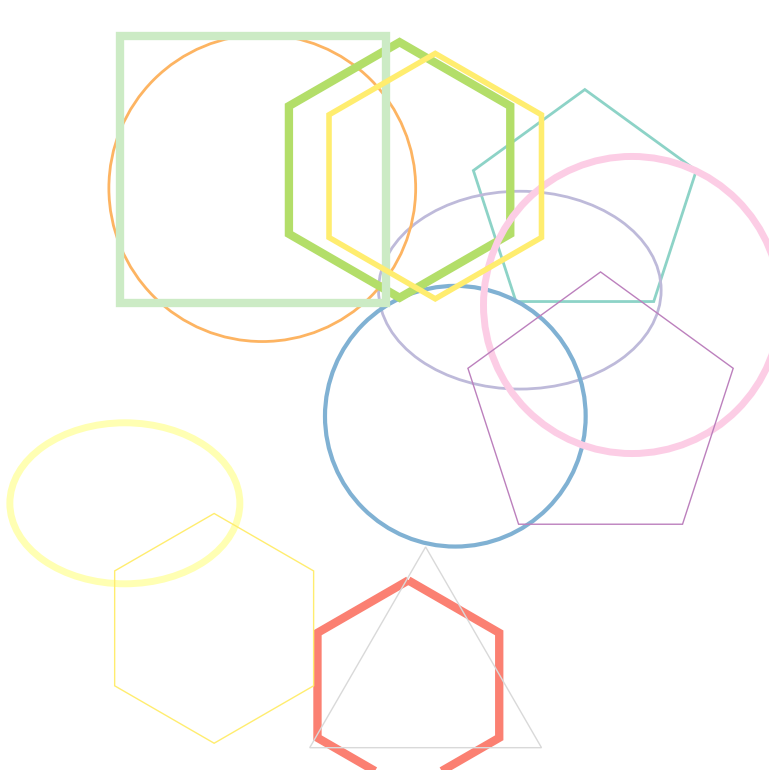[{"shape": "pentagon", "thickness": 1, "radius": 0.76, "center": [0.76, 0.732]}, {"shape": "oval", "thickness": 2.5, "radius": 0.75, "center": [0.162, 0.346]}, {"shape": "oval", "thickness": 1, "radius": 0.92, "center": [0.675, 0.623]}, {"shape": "hexagon", "thickness": 3, "radius": 0.68, "center": [0.53, 0.11]}, {"shape": "circle", "thickness": 1.5, "radius": 0.85, "center": [0.591, 0.459]}, {"shape": "circle", "thickness": 1, "radius": 1.0, "center": [0.341, 0.756]}, {"shape": "hexagon", "thickness": 3, "radius": 0.83, "center": [0.519, 0.779]}, {"shape": "circle", "thickness": 2.5, "radius": 0.96, "center": [0.821, 0.604]}, {"shape": "triangle", "thickness": 0.5, "radius": 0.87, "center": [0.553, 0.116]}, {"shape": "pentagon", "thickness": 0.5, "radius": 0.91, "center": [0.78, 0.466]}, {"shape": "square", "thickness": 3, "radius": 0.87, "center": [0.329, 0.78]}, {"shape": "hexagon", "thickness": 2, "radius": 0.8, "center": [0.565, 0.771]}, {"shape": "hexagon", "thickness": 0.5, "radius": 0.75, "center": [0.278, 0.184]}]